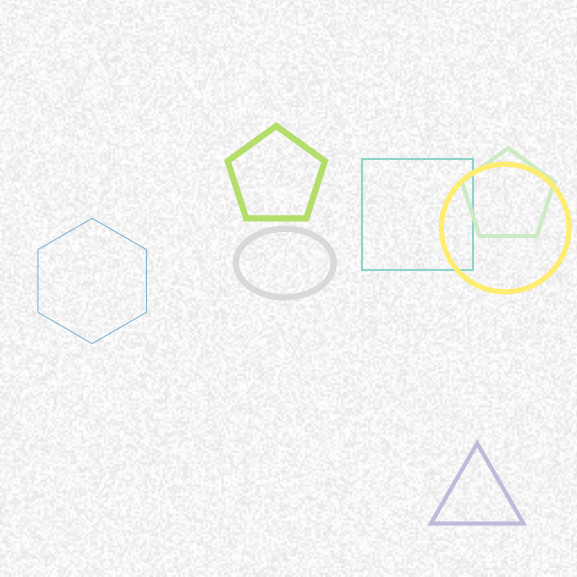[{"shape": "square", "thickness": 1, "radius": 0.48, "center": [0.723, 0.628]}, {"shape": "triangle", "thickness": 2, "radius": 0.46, "center": [0.826, 0.139]}, {"shape": "hexagon", "thickness": 0.5, "radius": 0.54, "center": [0.16, 0.513]}, {"shape": "pentagon", "thickness": 3, "radius": 0.44, "center": [0.478, 0.693]}, {"shape": "oval", "thickness": 3, "radius": 0.42, "center": [0.493, 0.544]}, {"shape": "pentagon", "thickness": 2, "radius": 0.42, "center": [0.88, 0.658]}, {"shape": "circle", "thickness": 2.5, "radius": 0.55, "center": [0.875, 0.604]}]